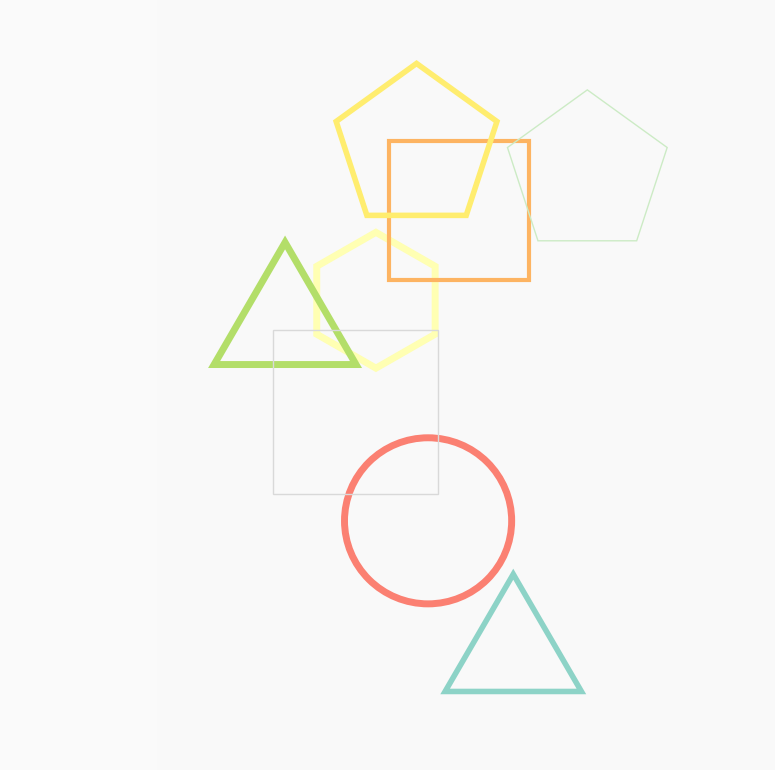[{"shape": "triangle", "thickness": 2, "radius": 0.51, "center": [0.662, 0.153]}, {"shape": "hexagon", "thickness": 2.5, "radius": 0.44, "center": [0.485, 0.61]}, {"shape": "circle", "thickness": 2.5, "radius": 0.54, "center": [0.552, 0.324]}, {"shape": "square", "thickness": 1.5, "radius": 0.45, "center": [0.592, 0.727]}, {"shape": "triangle", "thickness": 2.5, "radius": 0.53, "center": [0.368, 0.579]}, {"shape": "square", "thickness": 0.5, "radius": 0.53, "center": [0.459, 0.465]}, {"shape": "pentagon", "thickness": 0.5, "radius": 0.54, "center": [0.758, 0.775]}, {"shape": "pentagon", "thickness": 2, "radius": 0.55, "center": [0.537, 0.809]}]